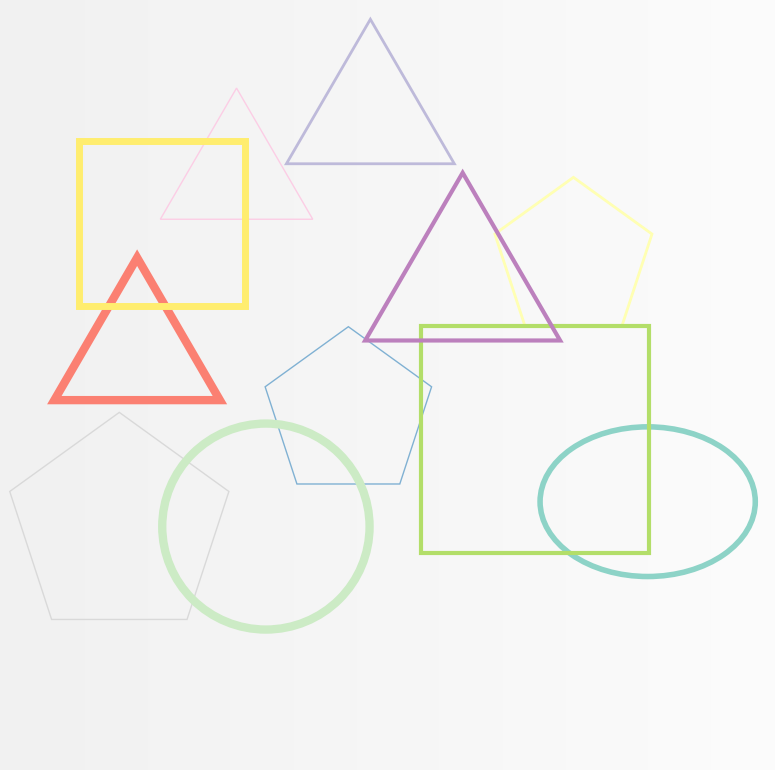[{"shape": "oval", "thickness": 2, "radius": 0.69, "center": [0.836, 0.348]}, {"shape": "pentagon", "thickness": 1, "radius": 0.53, "center": [0.74, 0.663]}, {"shape": "triangle", "thickness": 1, "radius": 0.63, "center": [0.478, 0.85]}, {"shape": "triangle", "thickness": 3, "radius": 0.62, "center": [0.177, 0.542]}, {"shape": "pentagon", "thickness": 0.5, "radius": 0.56, "center": [0.449, 0.463]}, {"shape": "square", "thickness": 1.5, "radius": 0.74, "center": [0.69, 0.429]}, {"shape": "triangle", "thickness": 0.5, "radius": 0.57, "center": [0.305, 0.772]}, {"shape": "pentagon", "thickness": 0.5, "radius": 0.74, "center": [0.154, 0.316]}, {"shape": "triangle", "thickness": 1.5, "radius": 0.73, "center": [0.597, 0.63]}, {"shape": "circle", "thickness": 3, "radius": 0.67, "center": [0.343, 0.316]}, {"shape": "square", "thickness": 2.5, "radius": 0.54, "center": [0.209, 0.709]}]